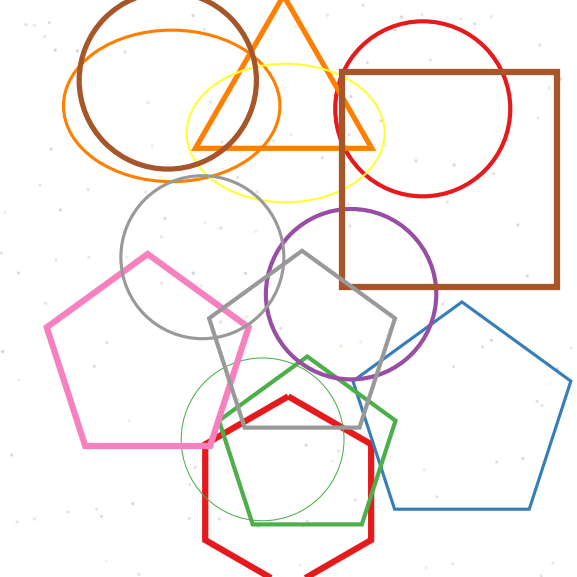[{"shape": "hexagon", "thickness": 3, "radius": 0.83, "center": [0.499, 0.147]}, {"shape": "circle", "thickness": 2, "radius": 0.76, "center": [0.732, 0.811]}, {"shape": "pentagon", "thickness": 1.5, "radius": 0.99, "center": [0.8, 0.278]}, {"shape": "pentagon", "thickness": 2, "radius": 0.8, "center": [0.532, 0.221]}, {"shape": "circle", "thickness": 0.5, "radius": 0.7, "center": [0.455, 0.238]}, {"shape": "circle", "thickness": 2, "radius": 0.74, "center": [0.608, 0.49]}, {"shape": "triangle", "thickness": 2.5, "radius": 0.88, "center": [0.491, 0.831]}, {"shape": "oval", "thickness": 1.5, "radius": 0.94, "center": [0.297, 0.816]}, {"shape": "oval", "thickness": 1, "radius": 0.86, "center": [0.495, 0.769]}, {"shape": "square", "thickness": 3, "radius": 0.93, "center": [0.778, 0.688]}, {"shape": "circle", "thickness": 2.5, "radius": 0.77, "center": [0.291, 0.86]}, {"shape": "pentagon", "thickness": 3, "radius": 0.92, "center": [0.256, 0.375]}, {"shape": "pentagon", "thickness": 2, "radius": 0.85, "center": [0.523, 0.396]}, {"shape": "circle", "thickness": 1.5, "radius": 0.71, "center": [0.35, 0.554]}]